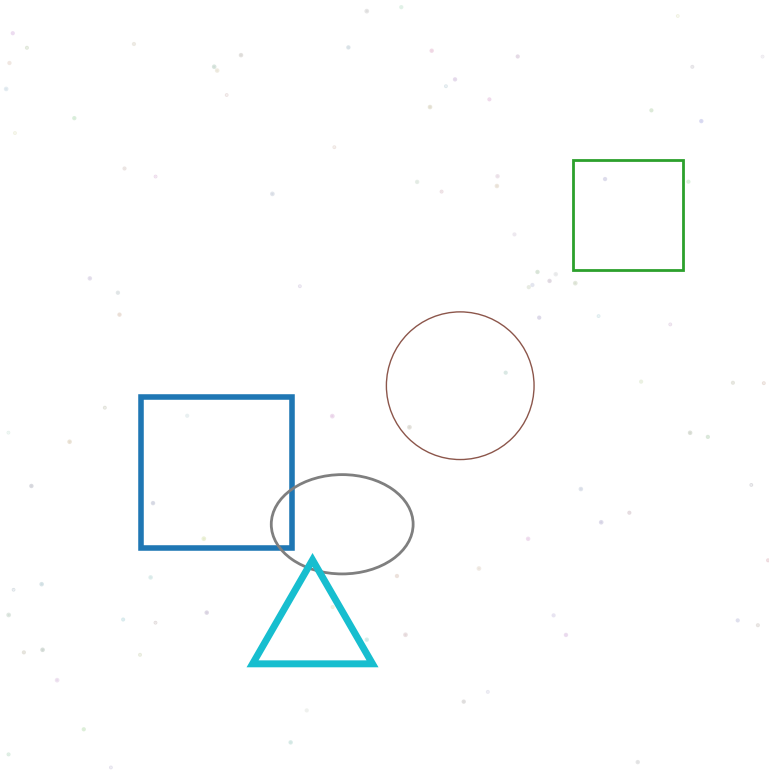[{"shape": "square", "thickness": 2, "radius": 0.49, "center": [0.281, 0.387]}, {"shape": "square", "thickness": 1, "radius": 0.36, "center": [0.816, 0.721]}, {"shape": "circle", "thickness": 0.5, "radius": 0.48, "center": [0.598, 0.499]}, {"shape": "oval", "thickness": 1, "radius": 0.46, "center": [0.444, 0.319]}, {"shape": "triangle", "thickness": 2.5, "radius": 0.45, "center": [0.406, 0.183]}]